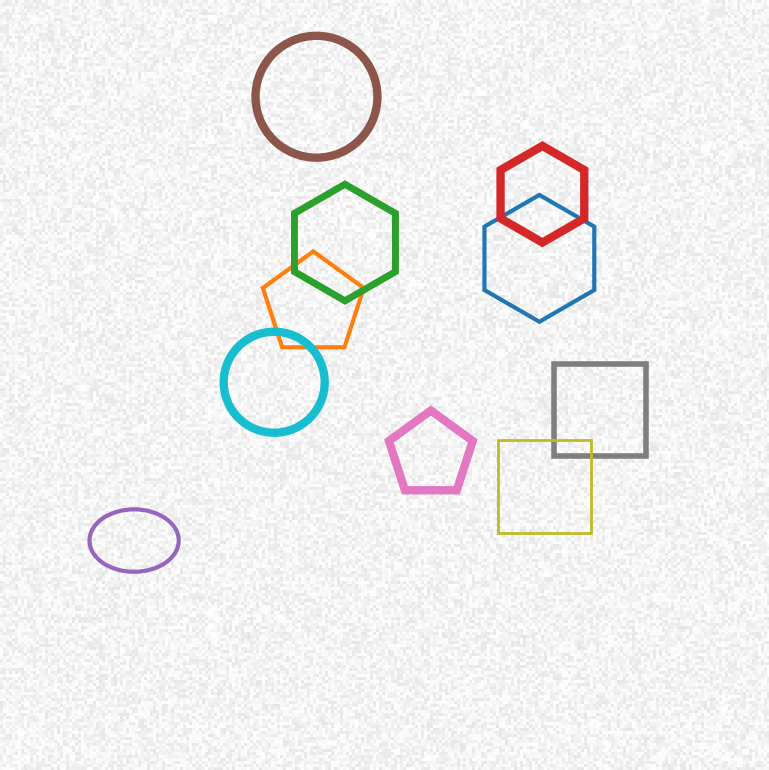[{"shape": "hexagon", "thickness": 1.5, "radius": 0.41, "center": [0.7, 0.664]}, {"shape": "pentagon", "thickness": 1.5, "radius": 0.34, "center": [0.407, 0.605]}, {"shape": "hexagon", "thickness": 2.5, "radius": 0.38, "center": [0.448, 0.685]}, {"shape": "hexagon", "thickness": 3, "radius": 0.31, "center": [0.704, 0.748]}, {"shape": "oval", "thickness": 1.5, "radius": 0.29, "center": [0.174, 0.298]}, {"shape": "circle", "thickness": 3, "radius": 0.4, "center": [0.411, 0.874]}, {"shape": "pentagon", "thickness": 3, "radius": 0.29, "center": [0.56, 0.41]}, {"shape": "square", "thickness": 2, "radius": 0.3, "center": [0.779, 0.467]}, {"shape": "square", "thickness": 1, "radius": 0.3, "center": [0.708, 0.368]}, {"shape": "circle", "thickness": 3, "radius": 0.33, "center": [0.356, 0.504]}]